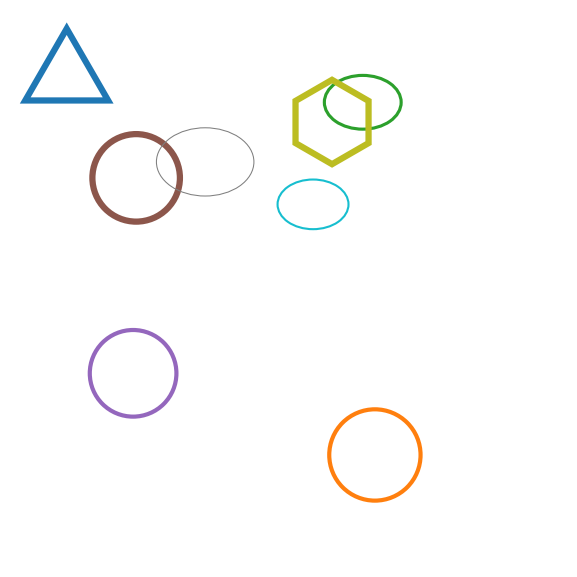[{"shape": "triangle", "thickness": 3, "radius": 0.41, "center": [0.116, 0.867]}, {"shape": "circle", "thickness": 2, "radius": 0.4, "center": [0.649, 0.211]}, {"shape": "oval", "thickness": 1.5, "radius": 0.33, "center": [0.628, 0.822]}, {"shape": "circle", "thickness": 2, "radius": 0.38, "center": [0.23, 0.353]}, {"shape": "circle", "thickness": 3, "radius": 0.38, "center": [0.236, 0.691]}, {"shape": "oval", "thickness": 0.5, "radius": 0.42, "center": [0.355, 0.719]}, {"shape": "hexagon", "thickness": 3, "radius": 0.37, "center": [0.575, 0.788]}, {"shape": "oval", "thickness": 1, "radius": 0.31, "center": [0.542, 0.645]}]